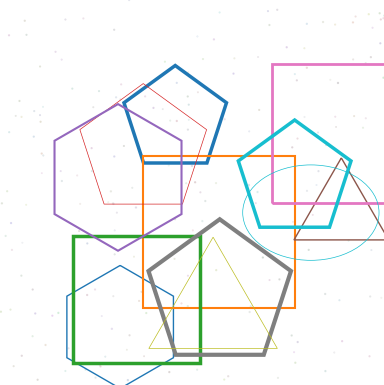[{"shape": "hexagon", "thickness": 1, "radius": 0.8, "center": [0.312, 0.151]}, {"shape": "pentagon", "thickness": 2.5, "radius": 0.7, "center": [0.455, 0.69]}, {"shape": "square", "thickness": 1.5, "radius": 0.98, "center": [0.568, 0.397]}, {"shape": "square", "thickness": 2.5, "radius": 0.82, "center": [0.354, 0.222]}, {"shape": "pentagon", "thickness": 0.5, "radius": 0.87, "center": [0.372, 0.61]}, {"shape": "hexagon", "thickness": 1.5, "radius": 0.95, "center": [0.307, 0.539]}, {"shape": "triangle", "thickness": 1, "radius": 0.71, "center": [0.887, 0.448]}, {"shape": "square", "thickness": 2, "radius": 0.91, "center": [0.889, 0.653]}, {"shape": "pentagon", "thickness": 3, "radius": 0.97, "center": [0.571, 0.236]}, {"shape": "triangle", "thickness": 0.5, "radius": 0.96, "center": [0.553, 0.191]}, {"shape": "pentagon", "thickness": 2.5, "radius": 0.77, "center": [0.765, 0.534]}, {"shape": "oval", "thickness": 0.5, "radius": 0.89, "center": [0.807, 0.448]}]